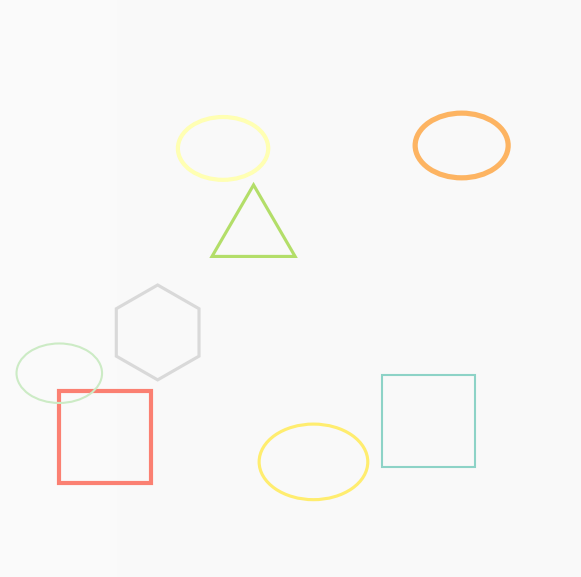[{"shape": "square", "thickness": 1, "radius": 0.4, "center": [0.737, 0.27]}, {"shape": "oval", "thickness": 2, "radius": 0.39, "center": [0.384, 0.742]}, {"shape": "square", "thickness": 2, "radius": 0.4, "center": [0.181, 0.243]}, {"shape": "oval", "thickness": 2.5, "radius": 0.4, "center": [0.794, 0.747]}, {"shape": "triangle", "thickness": 1.5, "radius": 0.41, "center": [0.436, 0.596]}, {"shape": "hexagon", "thickness": 1.5, "radius": 0.41, "center": [0.271, 0.423]}, {"shape": "oval", "thickness": 1, "radius": 0.37, "center": [0.102, 0.353]}, {"shape": "oval", "thickness": 1.5, "radius": 0.47, "center": [0.539, 0.199]}]